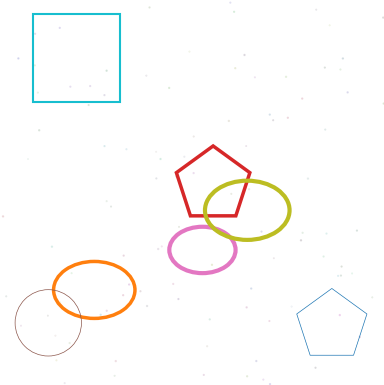[{"shape": "pentagon", "thickness": 0.5, "radius": 0.48, "center": [0.862, 0.155]}, {"shape": "oval", "thickness": 2.5, "radius": 0.53, "center": [0.245, 0.247]}, {"shape": "pentagon", "thickness": 2.5, "radius": 0.5, "center": [0.554, 0.521]}, {"shape": "circle", "thickness": 0.5, "radius": 0.43, "center": [0.125, 0.161]}, {"shape": "oval", "thickness": 3, "radius": 0.43, "center": [0.526, 0.351]}, {"shape": "oval", "thickness": 3, "radius": 0.55, "center": [0.642, 0.454]}, {"shape": "square", "thickness": 1.5, "radius": 0.57, "center": [0.198, 0.849]}]